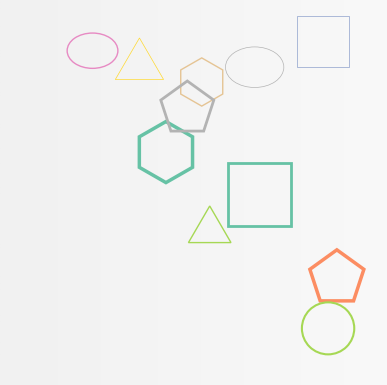[{"shape": "hexagon", "thickness": 2.5, "radius": 0.4, "center": [0.428, 0.605]}, {"shape": "square", "thickness": 2, "radius": 0.41, "center": [0.669, 0.495]}, {"shape": "pentagon", "thickness": 2.5, "radius": 0.37, "center": [0.869, 0.278]}, {"shape": "square", "thickness": 0.5, "radius": 0.34, "center": [0.834, 0.892]}, {"shape": "oval", "thickness": 1, "radius": 0.33, "center": [0.239, 0.868]}, {"shape": "circle", "thickness": 1.5, "radius": 0.34, "center": [0.847, 0.147]}, {"shape": "triangle", "thickness": 1, "radius": 0.32, "center": [0.541, 0.402]}, {"shape": "triangle", "thickness": 0.5, "radius": 0.36, "center": [0.36, 0.829]}, {"shape": "hexagon", "thickness": 1, "radius": 0.31, "center": [0.521, 0.787]}, {"shape": "pentagon", "thickness": 2, "radius": 0.36, "center": [0.483, 0.718]}, {"shape": "oval", "thickness": 0.5, "radius": 0.38, "center": [0.657, 0.825]}]